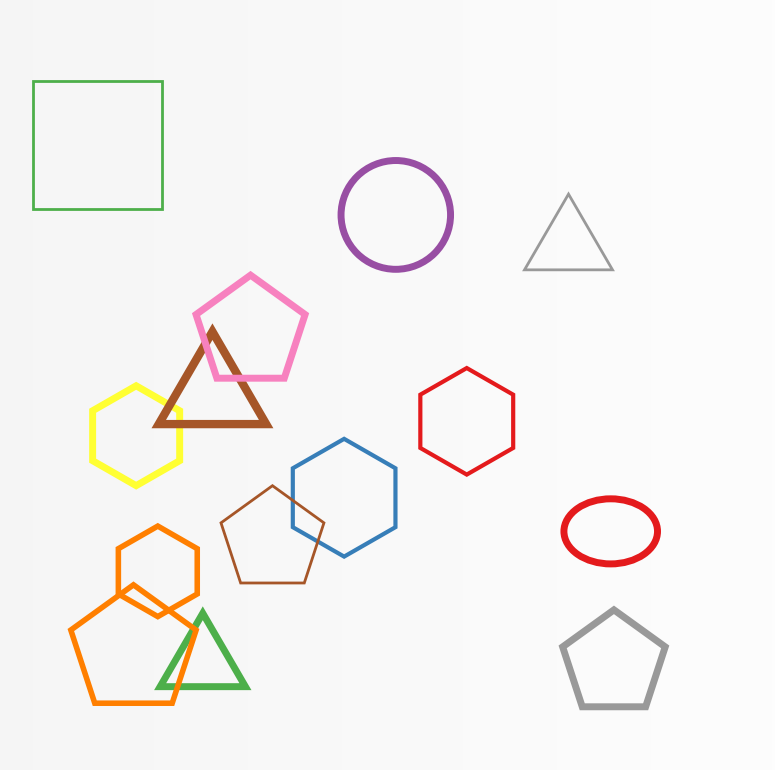[{"shape": "oval", "thickness": 2.5, "radius": 0.3, "center": [0.788, 0.31]}, {"shape": "hexagon", "thickness": 1.5, "radius": 0.35, "center": [0.602, 0.453]}, {"shape": "hexagon", "thickness": 1.5, "radius": 0.38, "center": [0.444, 0.354]}, {"shape": "triangle", "thickness": 2.5, "radius": 0.32, "center": [0.262, 0.14]}, {"shape": "square", "thickness": 1, "radius": 0.42, "center": [0.126, 0.812]}, {"shape": "circle", "thickness": 2.5, "radius": 0.35, "center": [0.511, 0.721]}, {"shape": "pentagon", "thickness": 2, "radius": 0.42, "center": [0.172, 0.156]}, {"shape": "hexagon", "thickness": 2, "radius": 0.29, "center": [0.204, 0.258]}, {"shape": "hexagon", "thickness": 2.5, "radius": 0.32, "center": [0.176, 0.434]}, {"shape": "pentagon", "thickness": 1, "radius": 0.35, "center": [0.352, 0.299]}, {"shape": "triangle", "thickness": 3, "radius": 0.4, "center": [0.274, 0.489]}, {"shape": "pentagon", "thickness": 2.5, "radius": 0.37, "center": [0.323, 0.569]}, {"shape": "pentagon", "thickness": 2.5, "radius": 0.35, "center": [0.792, 0.138]}, {"shape": "triangle", "thickness": 1, "radius": 0.33, "center": [0.734, 0.682]}]